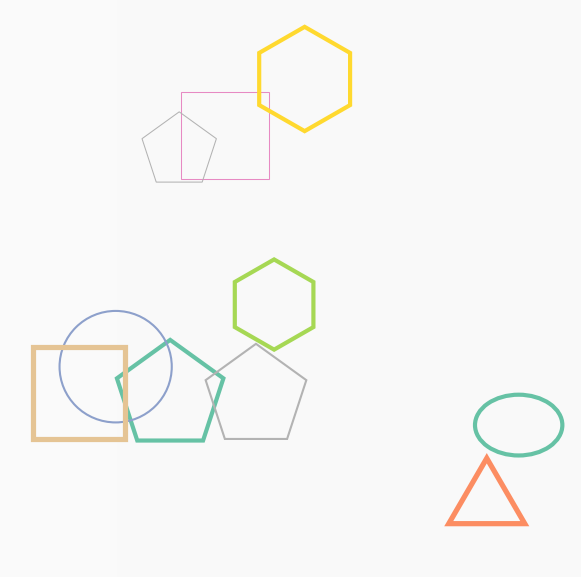[{"shape": "pentagon", "thickness": 2, "radius": 0.48, "center": [0.293, 0.314]}, {"shape": "oval", "thickness": 2, "radius": 0.38, "center": [0.892, 0.263]}, {"shape": "triangle", "thickness": 2.5, "radius": 0.38, "center": [0.837, 0.13]}, {"shape": "circle", "thickness": 1, "radius": 0.48, "center": [0.199, 0.364]}, {"shape": "square", "thickness": 0.5, "radius": 0.38, "center": [0.388, 0.765]}, {"shape": "hexagon", "thickness": 2, "radius": 0.39, "center": [0.472, 0.472]}, {"shape": "hexagon", "thickness": 2, "radius": 0.45, "center": [0.524, 0.862]}, {"shape": "square", "thickness": 2.5, "radius": 0.4, "center": [0.136, 0.319]}, {"shape": "pentagon", "thickness": 0.5, "radius": 0.34, "center": [0.308, 0.738]}, {"shape": "pentagon", "thickness": 1, "radius": 0.46, "center": [0.44, 0.313]}]